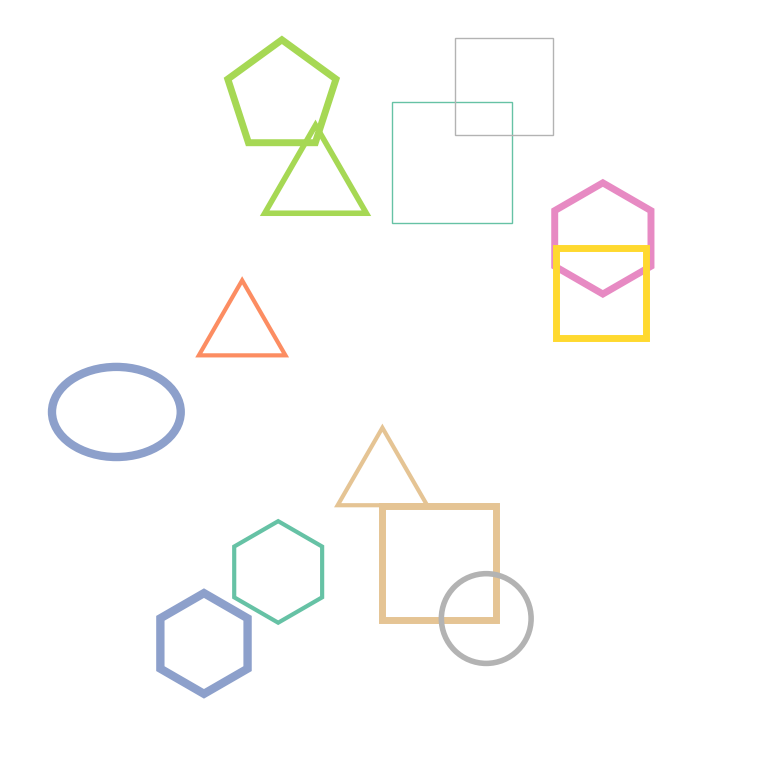[{"shape": "square", "thickness": 0.5, "radius": 0.39, "center": [0.586, 0.789]}, {"shape": "hexagon", "thickness": 1.5, "radius": 0.33, "center": [0.361, 0.257]}, {"shape": "triangle", "thickness": 1.5, "radius": 0.32, "center": [0.314, 0.571]}, {"shape": "oval", "thickness": 3, "radius": 0.42, "center": [0.151, 0.465]}, {"shape": "hexagon", "thickness": 3, "radius": 0.33, "center": [0.265, 0.164]}, {"shape": "hexagon", "thickness": 2.5, "radius": 0.36, "center": [0.783, 0.69]}, {"shape": "triangle", "thickness": 2, "radius": 0.38, "center": [0.41, 0.761]}, {"shape": "pentagon", "thickness": 2.5, "radius": 0.37, "center": [0.366, 0.874]}, {"shape": "square", "thickness": 2.5, "radius": 0.29, "center": [0.78, 0.619]}, {"shape": "square", "thickness": 2.5, "radius": 0.37, "center": [0.57, 0.269]}, {"shape": "triangle", "thickness": 1.5, "radius": 0.34, "center": [0.497, 0.377]}, {"shape": "circle", "thickness": 2, "radius": 0.29, "center": [0.631, 0.197]}, {"shape": "square", "thickness": 0.5, "radius": 0.32, "center": [0.655, 0.888]}]